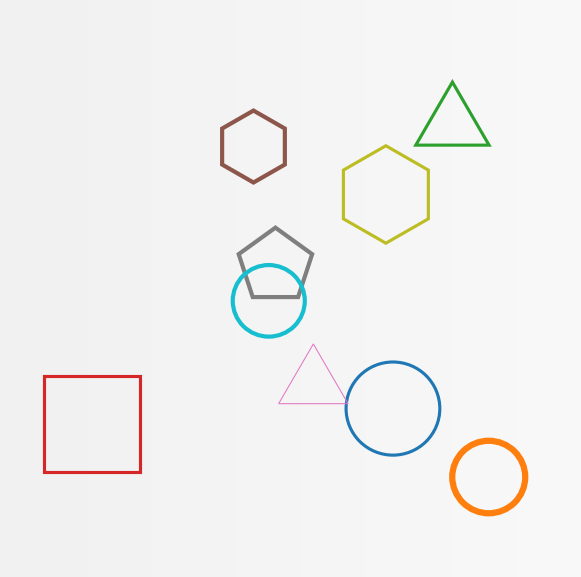[{"shape": "circle", "thickness": 1.5, "radius": 0.4, "center": [0.676, 0.292]}, {"shape": "circle", "thickness": 3, "radius": 0.31, "center": [0.841, 0.173]}, {"shape": "triangle", "thickness": 1.5, "radius": 0.36, "center": [0.778, 0.784]}, {"shape": "square", "thickness": 1.5, "radius": 0.42, "center": [0.158, 0.265]}, {"shape": "hexagon", "thickness": 2, "radius": 0.31, "center": [0.436, 0.745]}, {"shape": "triangle", "thickness": 0.5, "radius": 0.34, "center": [0.539, 0.335]}, {"shape": "pentagon", "thickness": 2, "radius": 0.33, "center": [0.474, 0.538]}, {"shape": "hexagon", "thickness": 1.5, "radius": 0.42, "center": [0.664, 0.662]}, {"shape": "circle", "thickness": 2, "radius": 0.31, "center": [0.462, 0.478]}]